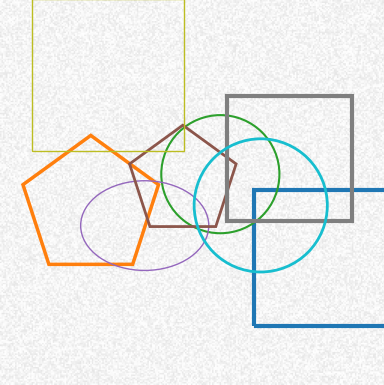[{"shape": "square", "thickness": 3, "radius": 0.88, "center": [0.836, 0.329]}, {"shape": "pentagon", "thickness": 2.5, "radius": 0.93, "center": [0.236, 0.463]}, {"shape": "circle", "thickness": 1.5, "radius": 0.77, "center": [0.572, 0.548]}, {"shape": "oval", "thickness": 1, "radius": 0.83, "center": [0.376, 0.414]}, {"shape": "pentagon", "thickness": 2, "radius": 0.73, "center": [0.475, 0.529]}, {"shape": "square", "thickness": 3, "radius": 0.81, "center": [0.753, 0.589]}, {"shape": "square", "thickness": 1, "radius": 0.99, "center": [0.281, 0.805]}, {"shape": "circle", "thickness": 2, "radius": 0.86, "center": [0.677, 0.466]}]